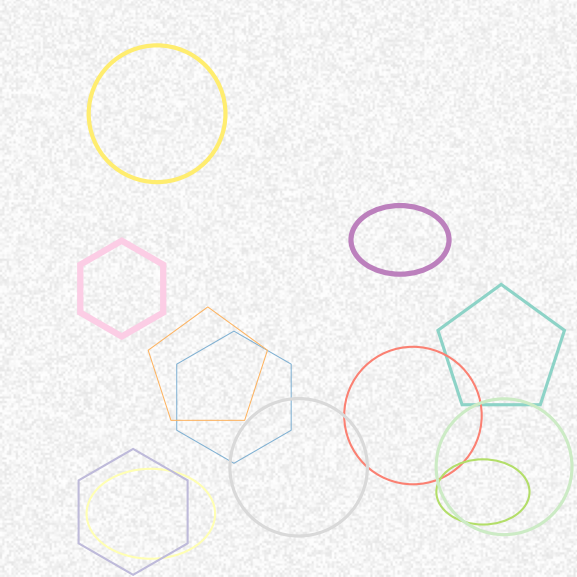[{"shape": "pentagon", "thickness": 1.5, "radius": 0.58, "center": [0.868, 0.391]}, {"shape": "oval", "thickness": 1, "radius": 0.56, "center": [0.261, 0.109]}, {"shape": "hexagon", "thickness": 1, "radius": 0.54, "center": [0.231, 0.113]}, {"shape": "circle", "thickness": 1, "radius": 0.6, "center": [0.715, 0.28]}, {"shape": "hexagon", "thickness": 0.5, "radius": 0.57, "center": [0.405, 0.311]}, {"shape": "pentagon", "thickness": 0.5, "radius": 0.54, "center": [0.36, 0.359]}, {"shape": "oval", "thickness": 1, "radius": 0.4, "center": [0.836, 0.147]}, {"shape": "hexagon", "thickness": 3, "radius": 0.41, "center": [0.211, 0.499]}, {"shape": "circle", "thickness": 1.5, "radius": 0.6, "center": [0.517, 0.19]}, {"shape": "oval", "thickness": 2.5, "radius": 0.42, "center": [0.693, 0.584]}, {"shape": "circle", "thickness": 1.5, "radius": 0.59, "center": [0.873, 0.191]}, {"shape": "circle", "thickness": 2, "radius": 0.59, "center": [0.272, 0.802]}]